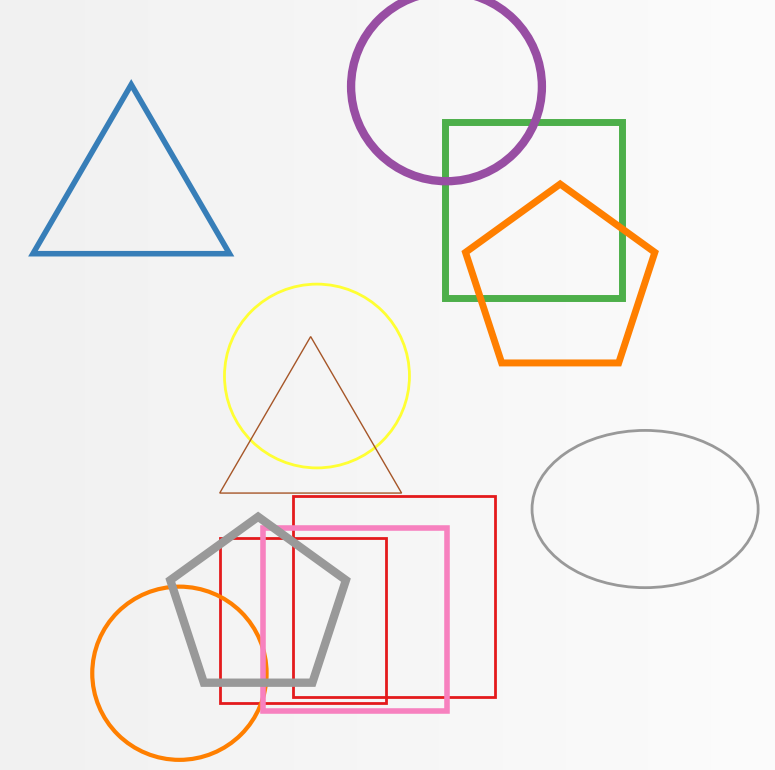[{"shape": "square", "thickness": 1, "radius": 0.53, "center": [0.391, 0.194]}, {"shape": "square", "thickness": 1, "radius": 0.65, "center": [0.508, 0.226]}, {"shape": "triangle", "thickness": 2, "radius": 0.73, "center": [0.169, 0.744]}, {"shape": "square", "thickness": 2.5, "radius": 0.57, "center": [0.688, 0.727]}, {"shape": "circle", "thickness": 3, "radius": 0.62, "center": [0.576, 0.888]}, {"shape": "circle", "thickness": 1.5, "radius": 0.56, "center": [0.232, 0.126]}, {"shape": "pentagon", "thickness": 2.5, "radius": 0.64, "center": [0.723, 0.633]}, {"shape": "circle", "thickness": 1, "radius": 0.6, "center": [0.409, 0.512]}, {"shape": "triangle", "thickness": 0.5, "radius": 0.68, "center": [0.401, 0.427]}, {"shape": "square", "thickness": 2, "radius": 0.59, "center": [0.458, 0.196]}, {"shape": "pentagon", "thickness": 3, "radius": 0.6, "center": [0.333, 0.21]}, {"shape": "oval", "thickness": 1, "radius": 0.73, "center": [0.832, 0.339]}]